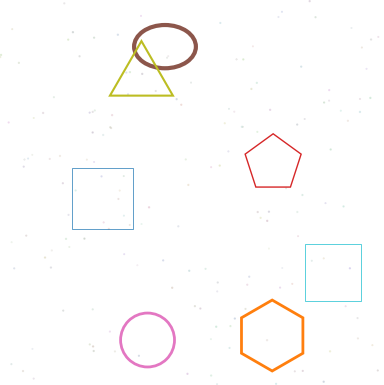[{"shape": "square", "thickness": 0.5, "radius": 0.39, "center": [0.266, 0.484]}, {"shape": "hexagon", "thickness": 2, "radius": 0.46, "center": [0.707, 0.129]}, {"shape": "pentagon", "thickness": 1, "radius": 0.38, "center": [0.709, 0.576]}, {"shape": "oval", "thickness": 3, "radius": 0.4, "center": [0.429, 0.879]}, {"shape": "circle", "thickness": 2, "radius": 0.35, "center": [0.383, 0.117]}, {"shape": "triangle", "thickness": 1.5, "radius": 0.47, "center": [0.367, 0.799]}, {"shape": "square", "thickness": 0.5, "radius": 0.37, "center": [0.865, 0.292]}]